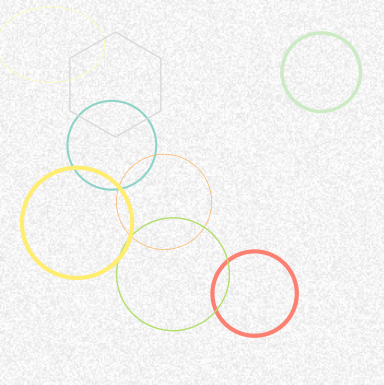[{"shape": "circle", "thickness": 1.5, "radius": 0.58, "center": [0.29, 0.623]}, {"shape": "oval", "thickness": 0.5, "radius": 0.7, "center": [0.132, 0.884]}, {"shape": "circle", "thickness": 3, "radius": 0.55, "center": [0.661, 0.237]}, {"shape": "circle", "thickness": 0.5, "radius": 0.62, "center": [0.426, 0.476]}, {"shape": "circle", "thickness": 1, "radius": 0.73, "center": [0.449, 0.288]}, {"shape": "hexagon", "thickness": 1, "radius": 0.68, "center": [0.3, 0.78]}, {"shape": "circle", "thickness": 2.5, "radius": 0.51, "center": [0.834, 0.812]}, {"shape": "circle", "thickness": 3, "radius": 0.72, "center": [0.2, 0.421]}]